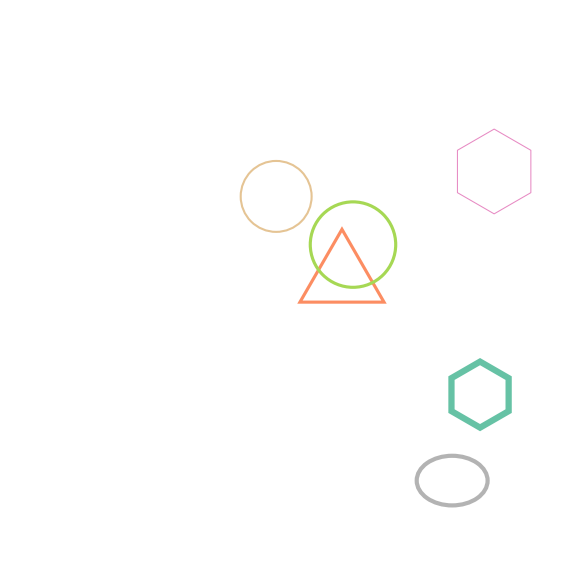[{"shape": "hexagon", "thickness": 3, "radius": 0.29, "center": [0.831, 0.316]}, {"shape": "triangle", "thickness": 1.5, "radius": 0.42, "center": [0.592, 0.518]}, {"shape": "hexagon", "thickness": 0.5, "radius": 0.37, "center": [0.856, 0.702]}, {"shape": "circle", "thickness": 1.5, "radius": 0.37, "center": [0.611, 0.576]}, {"shape": "circle", "thickness": 1, "radius": 0.31, "center": [0.478, 0.659]}, {"shape": "oval", "thickness": 2, "radius": 0.31, "center": [0.783, 0.167]}]